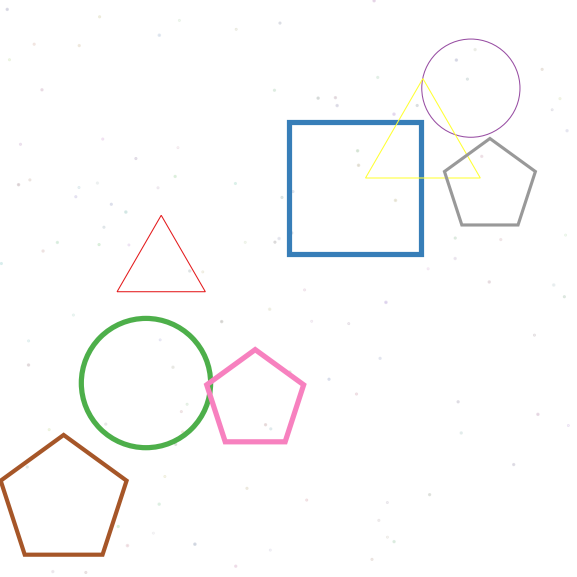[{"shape": "triangle", "thickness": 0.5, "radius": 0.44, "center": [0.279, 0.538]}, {"shape": "square", "thickness": 2.5, "radius": 0.57, "center": [0.615, 0.674]}, {"shape": "circle", "thickness": 2.5, "radius": 0.56, "center": [0.253, 0.336]}, {"shape": "circle", "thickness": 0.5, "radius": 0.43, "center": [0.815, 0.846]}, {"shape": "triangle", "thickness": 0.5, "radius": 0.57, "center": [0.732, 0.748]}, {"shape": "pentagon", "thickness": 2, "radius": 0.57, "center": [0.11, 0.131]}, {"shape": "pentagon", "thickness": 2.5, "radius": 0.44, "center": [0.442, 0.305]}, {"shape": "pentagon", "thickness": 1.5, "radius": 0.41, "center": [0.848, 0.677]}]